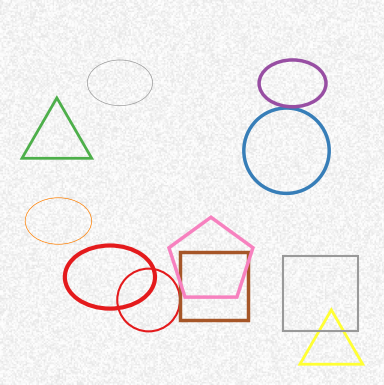[{"shape": "circle", "thickness": 1.5, "radius": 0.41, "center": [0.386, 0.221]}, {"shape": "oval", "thickness": 3, "radius": 0.59, "center": [0.286, 0.28]}, {"shape": "circle", "thickness": 2.5, "radius": 0.55, "center": [0.744, 0.609]}, {"shape": "triangle", "thickness": 2, "radius": 0.52, "center": [0.148, 0.641]}, {"shape": "oval", "thickness": 2.5, "radius": 0.43, "center": [0.76, 0.783]}, {"shape": "oval", "thickness": 0.5, "radius": 0.43, "center": [0.152, 0.426]}, {"shape": "triangle", "thickness": 2, "radius": 0.47, "center": [0.861, 0.101]}, {"shape": "square", "thickness": 2.5, "radius": 0.44, "center": [0.556, 0.257]}, {"shape": "pentagon", "thickness": 2.5, "radius": 0.57, "center": [0.548, 0.321]}, {"shape": "square", "thickness": 1.5, "radius": 0.49, "center": [0.832, 0.237]}, {"shape": "oval", "thickness": 0.5, "radius": 0.42, "center": [0.312, 0.785]}]